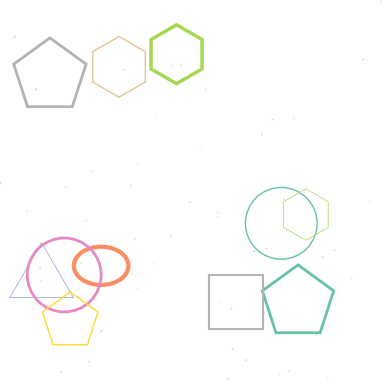[{"shape": "circle", "thickness": 1, "radius": 0.47, "center": [0.731, 0.42]}, {"shape": "pentagon", "thickness": 2, "radius": 0.49, "center": [0.774, 0.215]}, {"shape": "oval", "thickness": 3, "radius": 0.35, "center": [0.263, 0.31]}, {"shape": "triangle", "thickness": 0.5, "radius": 0.48, "center": [0.108, 0.275]}, {"shape": "circle", "thickness": 2, "radius": 0.48, "center": [0.167, 0.286]}, {"shape": "hexagon", "thickness": 2.5, "radius": 0.38, "center": [0.459, 0.859]}, {"shape": "hexagon", "thickness": 0.5, "radius": 0.33, "center": [0.795, 0.443]}, {"shape": "pentagon", "thickness": 1, "radius": 0.38, "center": [0.182, 0.166]}, {"shape": "hexagon", "thickness": 1, "radius": 0.39, "center": [0.309, 0.826]}, {"shape": "square", "thickness": 1.5, "radius": 0.35, "center": [0.613, 0.216]}, {"shape": "pentagon", "thickness": 2, "radius": 0.49, "center": [0.13, 0.803]}]